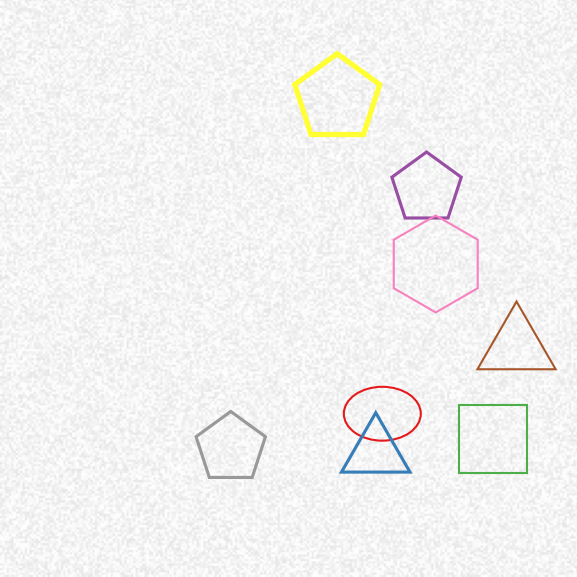[{"shape": "oval", "thickness": 1, "radius": 0.33, "center": [0.662, 0.283]}, {"shape": "triangle", "thickness": 1.5, "radius": 0.34, "center": [0.651, 0.216]}, {"shape": "square", "thickness": 1, "radius": 0.3, "center": [0.853, 0.24]}, {"shape": "pentagon", "thickness": 1.5, "radius": 0.32, "center": [0.739, 0.673]}, {"shape": "pentagon", "thickness": 2.5, "radius": 0.39, "center": [0.584, 0.829]}, {"shape": "triangle", "thickness": 1, "radius": 0.39, "center": [0.894, 0.399]}, {"shape": "hexagon", "thickness": 1, "radius": 0.42, "center": [0.755, 0.542]}, {"shape": "pentagon", "thickness": 1.5, "radius": 0.32, "center": [0.4, 0.223]}]